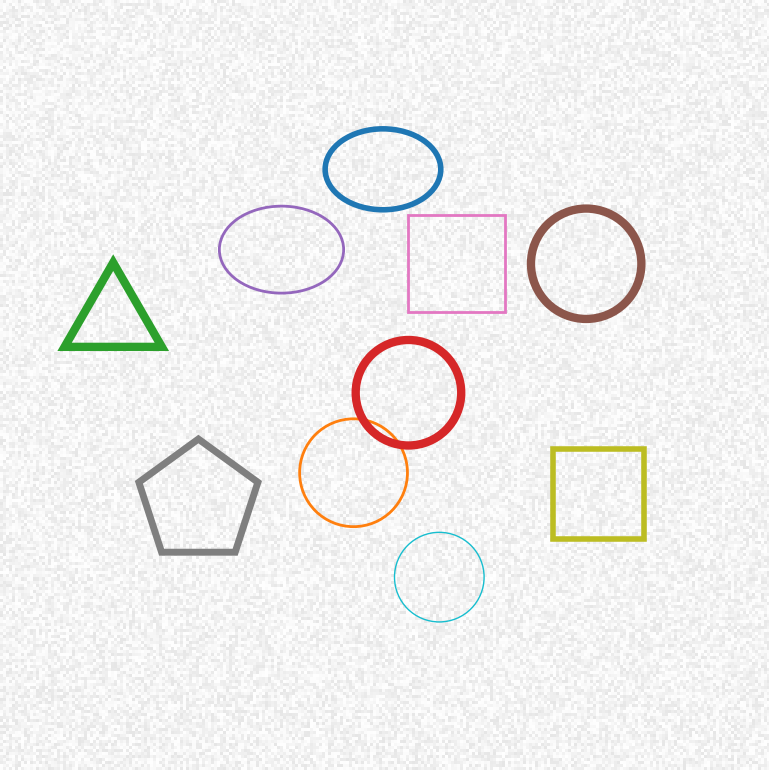[{"shape": "oval", "thickness": 2, "radius": 0.38, "center": [0.497, 0.78]}, {"shape": "circle", "thickness": 1, "radius": 0.35, "center": [0.459, 0.386]}, {"shape": "triangle", "thickness": 3, "radius": 0.36, "center": [0.147, 0.586]}, {"shape": "circle", "thickness": 3, "radius": 0.34, "center": [0.53, 0.49]}, {"shape": "oval", "thickness": 1, "radius": 0.4, "center": [0.366, 0.676]}, {"shape": "circle", "thickness": 3, "radius": 0.36, "center": [0.761, 0.657]}, {"shape": "square", "thickness": 1, "radius": 0.32, "center": [0.593, 0.658]}, {"shape": "pentagon", "thickness": 2.5, "radius": 0.41, "center": [0.258, 0.349]}, {"shape": "square", "thickness": 2, "radius": 0.29, "center": [0.777, 0.359]}, {"shape": "circle", "thickness": 0.5, "radius": 0.29, "center": [0.571, 0.25]}]